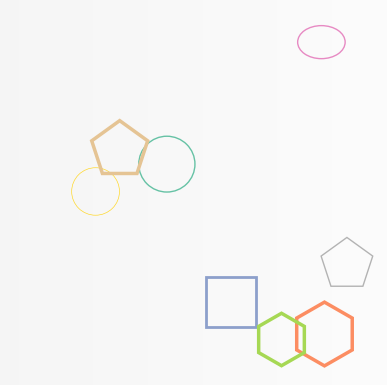[{"shape": "circle", "thickness": 1, "radius": 0.36, "center": [0.431, 0.574]}, {"shape": "hexagon", "thickness": 2.5, "radius": 0.41, "center": [0.837, 0.132]}, {"shape": "square", "thickness": 2, "radius": 0.32, "center": [0.595, 0.215]}, {"shape": "oval", "thickness": 1, "radius": 0.31, "center": [0.829, 0.891]}, {"shape": "hexagon", "thickness": 2.5, "radius": 0.34, "center": [0.726, 0.118]}, {"shape": "circle", "thickness": 0.5, "radius": 0.31, "center": [0.247, 0.503]}, {"shape": "pentagon", "thickness": 2.5, "radius": 0.38, "center": [0.309, 0.611]}, {"shape": "pentagon", "thickness": 1, "radius": 0.35, "center": [0.895, 0.313]}]